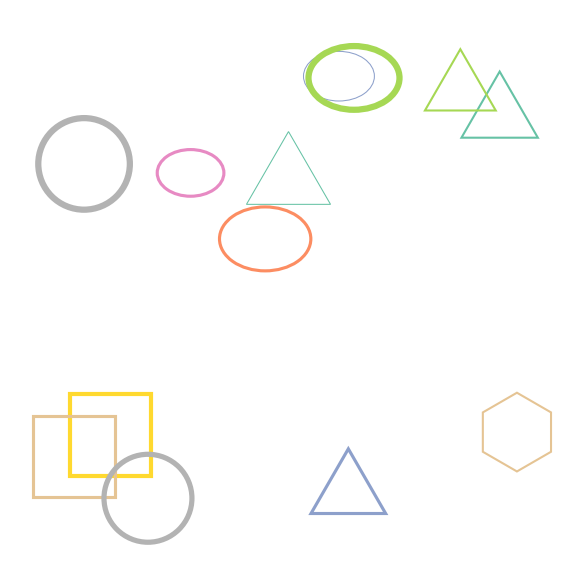[{"shape": "triangle", "thickness": 0.5, "radius": 0.42, "center": [0.5, 0.687]}, {"shape": "triangle", "thickness": 1, "radius": 0.38, "center": [0.865, 0.799]}, {"shape": "oval", "thickness": 1.5, "radius": 0.4, "center": [0.459, 0.585]}, {"shape": "triangle", "thickness": 1.5, "radius": 0.37, "center": [0.603, 0.147]}, {"shape": "oval", "thickness": 0.5, "radius": 0.31, "center": [0.587, 0.867]}, {"shape": "oval", "thickness": 1.5, "radius": 0.29, "center": [0.33, 0.7]}, {"shape": "oval", "thickness": 3, "radius": 0.39, "center": [0.613, 0.864]}, {"shape": "triangle", "thickness": 1, "radius": 0.35, "center": [0.797, 0.843]}, {"shape": "square", "thickness": 2, "radius": 0.35, "center": [0.191, 0.246]}, {"shape": "hexagon", "thickness": 1, "radius": 0.34, "center": [0.895, 0.251]}, {"shape": "square", "thickness": 1.5, "radius": 0.35, "center": [0.128, 0.209]}, {"shape": "circle", "thickness": 2.5, "radius": 0.38, "center": [0.256, 0.136]}, {"shape": "circle", "thickness": 3, "radius": 0.4, "center": [0.146, 0.715]}]